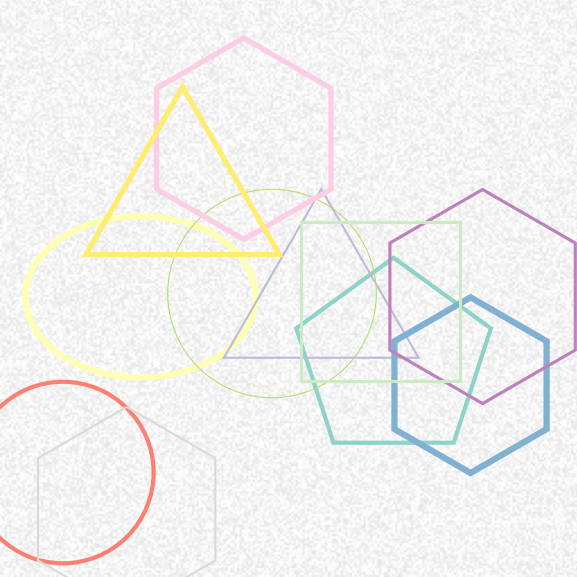[{"shape": "pentagon", "thickness": 2, "radius": 0.89, "center": [0.682, 0.376]}, {"shape": "oval", "thickness": 3, "radius": 1.0, "center": [0.243, 0.485]}, {"shape": "triangle", "thickness": 1, "radius": 0.97, "center": [0.556, 0.477]}, {"shape": "circle", "thickness": 2, "radius": 0.79, "center": [0.109, 0.181]}, {"shape": "hexagon", "thickness": 3, "radius": 0.76, "center": [0.815, 0.332]}, {"shape": "circle", "thickness": 0.5, "radius": 0.9, "center": [0.471, 0.491]}, {"shape": "hexagon", "thickness": 2.5, "radius": 0.87, "center": [0.422, 0.759]}, {"shape": "hexagon", "thickness": 1, "radius": 0.89, "center": [0.219, 0.117]}, {"shape": "hexagon", "thickness": 1.5, "radius": 0.93, "center": [0.836, 0.486]}, {"shape": "square", "thickness": 1.5, "radius": 0.69, "center": [0.659, 0.477]}, {"shape": "triangle", "thickness": 2.5, "radius": 0.97, "center": [0.316, 0.655]}]